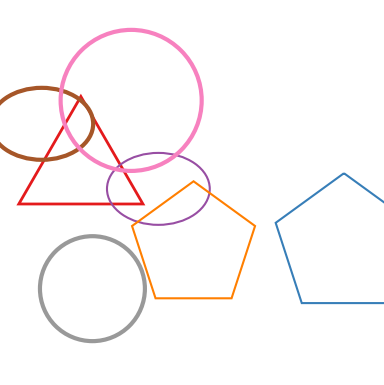[{"shape": "triangle", "thickness": 2, "radius": 0.93, "center": [0.21, 0.563]}, {"shape": "pentagon", "thickness": 1.5, "radius": 0.93, "center": [0.893, 0.364]}, {"shape": "oval", "thickness": 1.5, "radius": 0.67, "center": [0.411, 0.509]}, {"shape": "pentagon", "thickness": 1.5, "radius": 0.84, "center": [0.503, 0.361]}, {"shape": "oval", "thickness": 3, "radius": 0.67, "center": [0.108, 0.678]}, {"shape": "circle", "thickness": 3, "radius": 0.92, "center": [0.341, 0.739]}, {"shape": "circle", "thickness": 3, "radius": 0.68, "center": [0.24, 0.25]}]